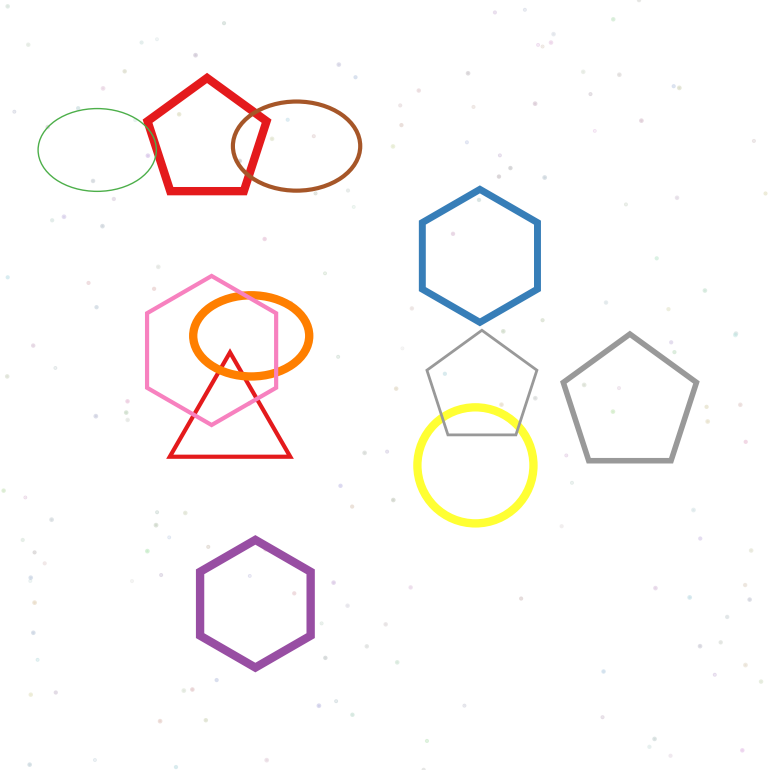[{"shape": "pentagon", "thickness": 3, "radius": 0.41, "center": [0.269, 0.817]}, {"shape": "triangle", "thickness": 1.5, "radius": 0.45, "center": [0.299, 0.452]}, {"shape": "hexagon", "thickness": 2.5, "radius": 0.43, "center": [0.623, 0.668]}, {"shape": "oval", "thickness": 0.5, "radius": 0.38, "center": [0.126, 0.805]}, {"shape": "hexagon", "thickness": 3, "radius": 0.41, "center": [0.332, 0.216]}, {"shape": "oval", "thickness": 3, "radius": 0.38, "center": [0.326, 0.564]}, {"shape": "circle", "thickness": 3, "radius": 0.38, "center": [0.617, 0.396]}, {"shape": "oval", "thickness": 1.5, "radius": 0.41, "center": [0.385, 0.81]}, {"shape": "hexagon", "thickness": 1.5, "radius": 0.48, "center": [0.275, 0.545]}, {"shape": "pentagon", "thickness": 2, "radius": 0.45, "center": [0.818, 0.475]}, {"shape": "pentagon", "thickness": 1, "radius": 0.38, "center": [0.626, 0.496]}]